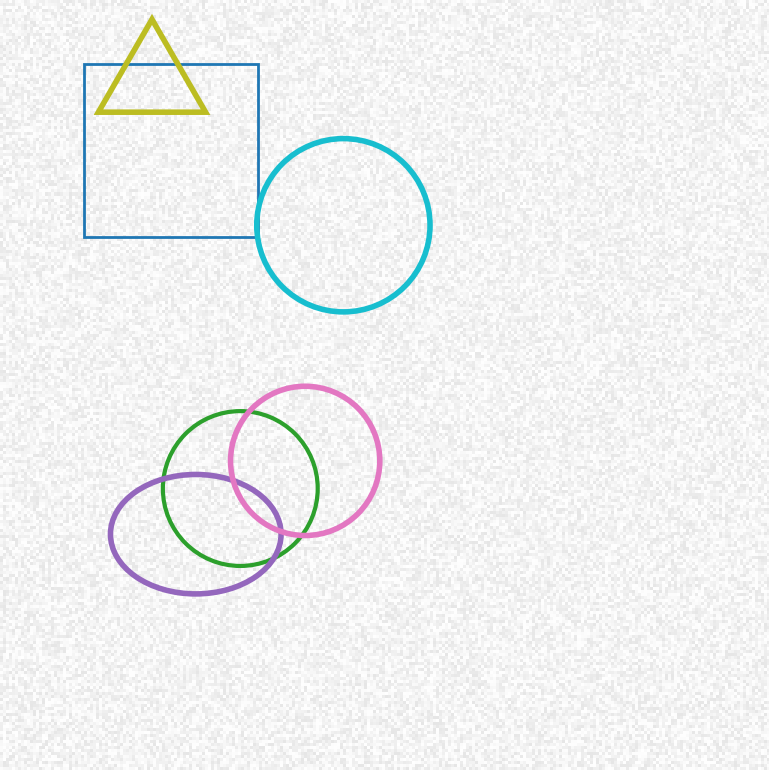[{"shape": "square", "thickness": 1, "radius": 0.56, "center": [0.222, 0.804]}, {"shape": "circle", "thickness": 1.5, "radius": 0.5, "center": [0.312, 0.366]}, {"shape": "oval", "thickness": 2, "radius": 0.55, "center": [0.254, 0.306]}, {"shape": "circle", "thickness": 2, "radius": 0.48, "center": [0.396, 0.401]}, {"shape": "triangle", "thickness": 2, "radius": 0.4, "center": [0.197, 0.894]}, {"shape": "circle", "thickness": 2, "radius": 0.56, "center": [0.446, 0.707]}]